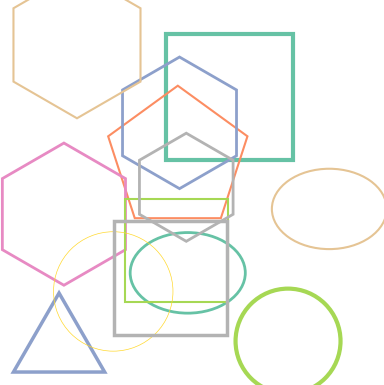[{"shape": "oval", "thickness": 2, "radius": 0.75, "center": [0.488, 0.291]}, {"shape": "square", "thickness": 3, "radius": 0.82, "center": [0.596, 0.748]}, {"shape": "pentagon", "thickness": 1.5, "radius": 0.95, "center": [0.462, 0.587]}, {"shape": "hexagon", "thickness": 2, "radius": 0.85, "center": [0.466, 0.681]}, {"shape": "triangle", "thickness": 2.5, "radius": 0.68, "center": [0.153, 0.102]}, {"shape": "hexagon", "thickness": 2, "radius": 0.92, "center": [0.166, 0.444]}, {"shape": "square", "thickness": 1.5, "radius": 0.67, "center": [0.458, 0.349]}, {"shape": "circle", "thickness": 3, "radius": 0.68, "center": [0.748, 0.114]}, {"shape": "circle", "thickness": 0.5, "radius": 0.78, "center": [0.294, 0.243]}, {"shape": "hexagon", "thickness": 1.5, "radius": 0.95, "center": [0.2, 0.883]}, {"shape": "oval", "thickness": 1.5, "radius": 0.75, "center": [0.855, 0.457]}, {"shape": "hexagon", "thickness": 2, "radius": 0.7, "center": [0.484, 0.514]}, {"shape": "square", "thickness": 2.5, "radius": 0.74, "center": [0.443, 0.278]}]